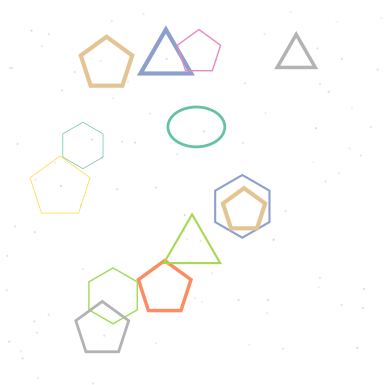[{"shape": "oval", "thickness": 2, "radius": 0.37, "center": [0.51, 0.67]}, {"shape": "hexagon", "thickness": 0.5, "radius": 0.3, "center": [0.215, 0.622]}, {"shape": "pentagon", "thickness": 2.5, "radius": 0.36, "center": [0.428, 0.251]}, {"shape": "triangle", "thickness": 3, "radius": 0.38, "center": [0.431, 0.847]}, {"shape": "hexagon", "thickness": 1.5, "radius": 0.41, "center": [0.629, 0.464]}, {"shape": "pentagon", "thickness": 1, "radius": 0.3, "center": [0.517, 0.864]}, {"shape": "triangle", "thickness": 1.5, "radius": 0.42, "center": [0.499, 0.359]}, {"shape": "hexagon", "thickness": 1, "radius": 0.36, "center": [0.294, 0.232]}, {"shape": "pentagon", "thickness": 0.5, "radius": 0.41, "center": [0.156, 0.513]}, {"shape": "pentagon", "thickness": 3, "radius": 0.29, "center": [0.634, 0.454]}, {"shape": "pentagon", "thickness": 3, "radius": 0.35, "center": [0.277, 0.834]}, {"shape": "pentagon", "thickness": 2, "radius": 0.36, "center": [0.266, 0.145]}, {"shape": "triangle", "thickness": 2.5, "radius": 0.29, "center": [0.769, 0.853]}]